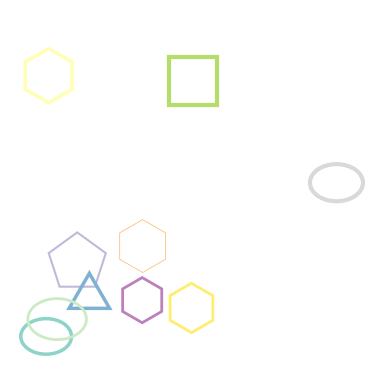[{"shape": "oval", "thickness": 2.5, "radius": 0.33, "center": [0.12, 0.126]}, {"shape": "hexagon", "thickness": 2.5, "radius": 0.35, "center": [0.126, 0.803]}, {"shape": "pentagon", "thickness": 1.5, "radius": 0.39, "center": [0.201, 0.318]}, {"shape": "triangle", "thickness": 2.5, "radius": 0.3, "center": [0.232, 0.229]}, {"shape": "hexagon", "thickness": 0.5, "radius": 0.34, "center": [0.37, 0.361]}, {"shape": "square", "thickness": 3, "radius": 0.31, "center": [0.501, 0.79]}, {"shape": "oval", "thickness": 3, "radius": 0.34, "center": [0.874, 0.525]}, {"shape": "hexagon", "thickness": 2, "radius": 0.29, "center": [0.369, 0.22]}, {"shape": "oval", "thickness": 2, "radius": 0.38, "center": [0.148, 0.171]}, {"shape": "hexagon", "thickness": 2, "radius": 0.32, "center": [0.497, 0.2]}]